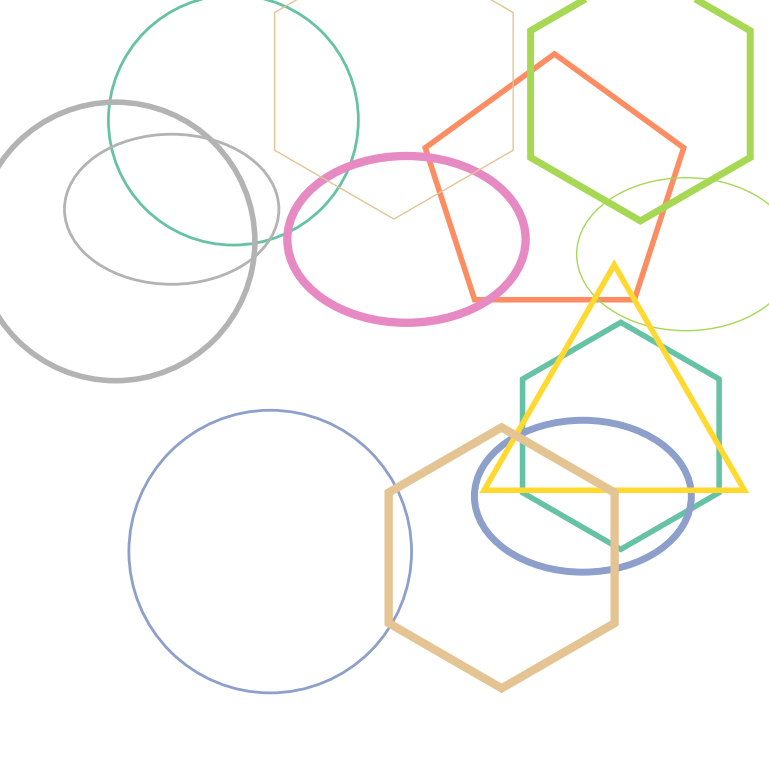[{"shape": "circle", "thickness": 1, "radius": 0.81, "center": [0.303, 0.844]}, {"shape": "hexagon", "thickness": 2, "radius": 0.74, "center": [0.806, 0.434]}, {"shape": "pentagon", "thickness": 2, "radius": 0.88, "center": [0.72, 0.754]}, {"shape": "circle", "thickness": 1, "radius": 0.92, "center": [0.351, 0.284]}, {"shape": "oval", "thickness": 2.5, "radius": 0.7, "center": [0.757, 0.356]}, {"shape": "oval", "thickness": 3, "radius": 0.77, "center": [0.528, 0.689]}, {"shape": "hexagon", "thickness": 2.5, "radius": 0.82, "center": [0.832, 0.878]}, {"shape": "oval", "thickness": 0.5, "radius": 0.71, "center": [0.891, 0.67]}, {"shape": "triangle", "thickness": 2, "radius": 0.98, "center": [0.798, 0.461]}, {"shape": "hexagon", "thickness": 0.5, "radius": 0.89, "center": [0.512, 0.894]}, {"shape": "hexagon", "thickness": 3, "radius": 0.85, "center": [0.651, 0.276]}, {"shape": "circle", "thickness": 2, "radius": 0.9, "center": [0.15, 0.686]}, {"shape": "oval", "thickness": 1, "radius": 0.7, "center": [0.223, 0.728]}]